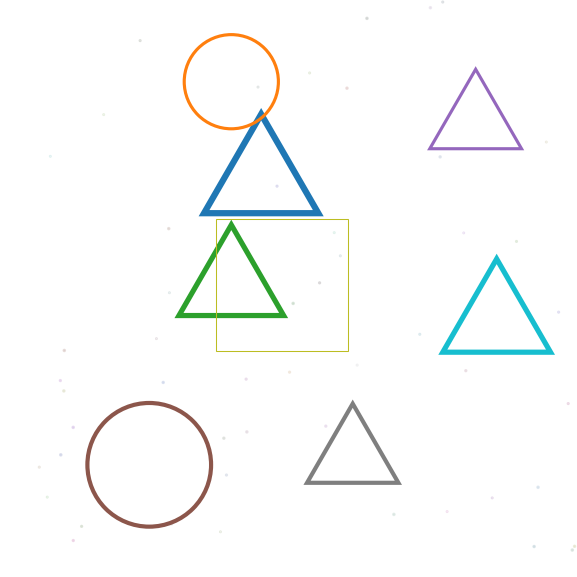[{"shape": "triangle", "thickness": 3, "radius": 0.57, "center": [0.452, 0.687]}, {"shape": "circle", "thickness": 1.5, "radius": 0.41, "center": [0.401, 0.858]}, {"shape": "triangle", "thickness": 2.5, "radius": 0.52, "center": [0.401, 0.505]}, {"shape": "triangle", "thickness": 1.5, "radius": 0.46, "center": [0.824, 0.787]}, {"shape": "circle", "thickness": 2, "radius": 0.54, "center": [0.258, 0.194]}, {"shape": "triangle", "thickness": 2, "radius": 0.46, "center": [0.611, 0.209]}, {"shape": "square", "thickness": 0.5, "radius": 0.57, "center": [0.488, 0.506]}, {"shape": "triangle", "thickness": 2.5, "radius": 0.54, "center": [0.86, 0.443]}]